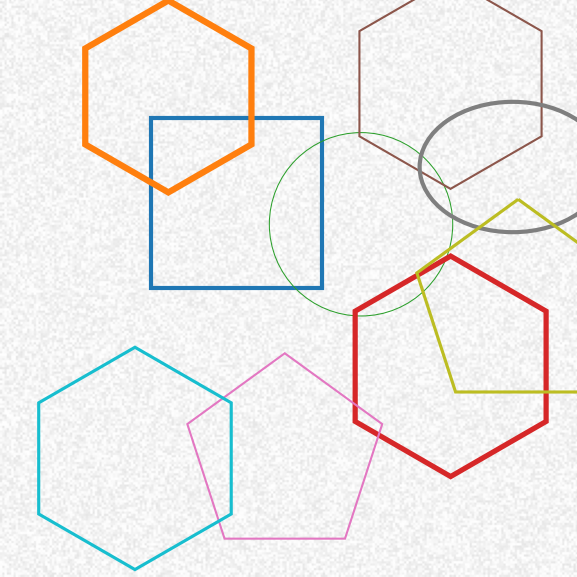[{"shape": "square", "thickness": 2, "radius": 0.74, "center": [0.409, 0.648]}, {"shape": "hexagon", "thickness": 3, "radius": 0.83, "center": [0.292, 0.832]}, {"shape": "circle", "thickness": 0.5, "radius": 0.79, "center": [0.625, 0.611]}, {"shape": "hexagon", "thickness": 2.5, "radius": 0.95, "center": [0.78, 0.365]}, {"shape": "hexagon", "thickness": 1, "radius": 0.91, "center": [0.78, 0.854]}, {"shape": "pentagon", "thickness": 1, "radius": 0.89, "center": [0.493, 0.21]}, {"shape": "oval", "thickness": 2, "radius": 0.81, "center": [0.888, 0.71]}, {"shape": "pentagon", "thickness": 1.5, "radius": 0.92, "center": [0.897, 0.47]}, {"shape": "hexagon", "thickness": 1.5, "radius": 0.96, "center": [0.234, 0.205]}]